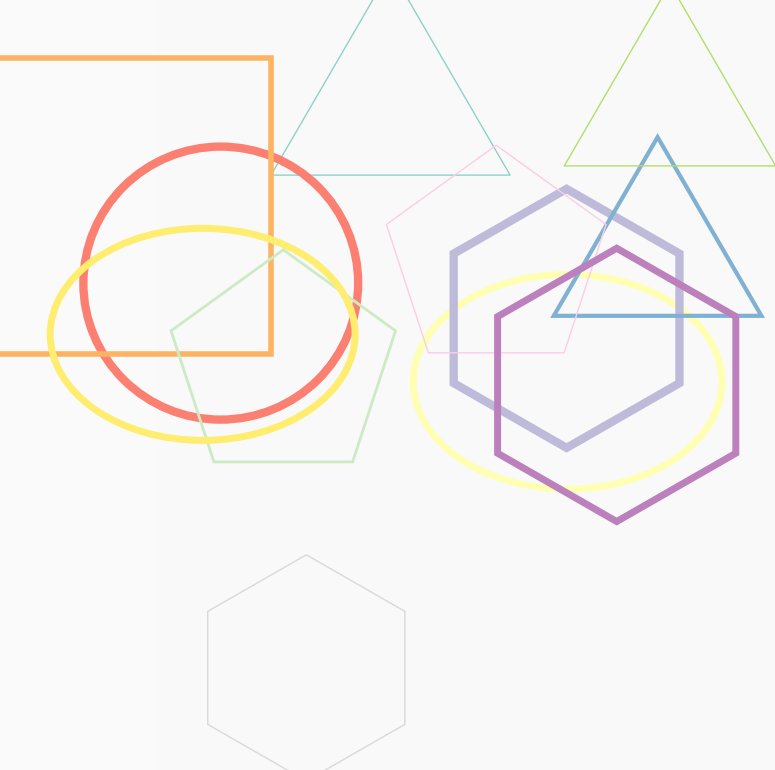[{"shape": "triangle", "thickness": 0.5, "radius": 0.89, "center": [0.504, 0.862]}, {"shape": "oval", "thickness": 2.5, "radius": 1.0, "center": [0.732, 0.504]}, {"shape": "hexagon", "thickness": 3, "radius": 0.84, "center": [0.731, 0.587]}, {"shape": "circle", "thickness": 3, "radius": 0.89, "center": [0.285, 0.632]}, {"shape": "triangle", "thickness": 1.5, "radius": 0.77, "center": [0.849, 0.667]}, {"shape": "square", "thickness": 2, "radius": 0.96, "center": [0.157, 0.732]}, {"shape": "triangle", "thickness": 0.5, "radius": 0.79, "center": [0.864, 0.863]}, {"shape": "pentagon", "thickness": 0.5, "radius": 0.75, "center": [0.64, 0.662]}, {"shape": "hexagon", "thickness": 0.5, "radius": 0.73, "center": [0.395, 0.133]}, {"shape": "hexagon", "thickness": 2.5, "radius": 0.89, "center": [0.796, 0.5]}, {"shape": "pentagon", "thickness": 1, "radius": 0.76, "center": [0.366, 0.523]}, {"shape": "oval", "thickness": 2.5, "radius": 0.98, "center": [0.261, 0.566]}]